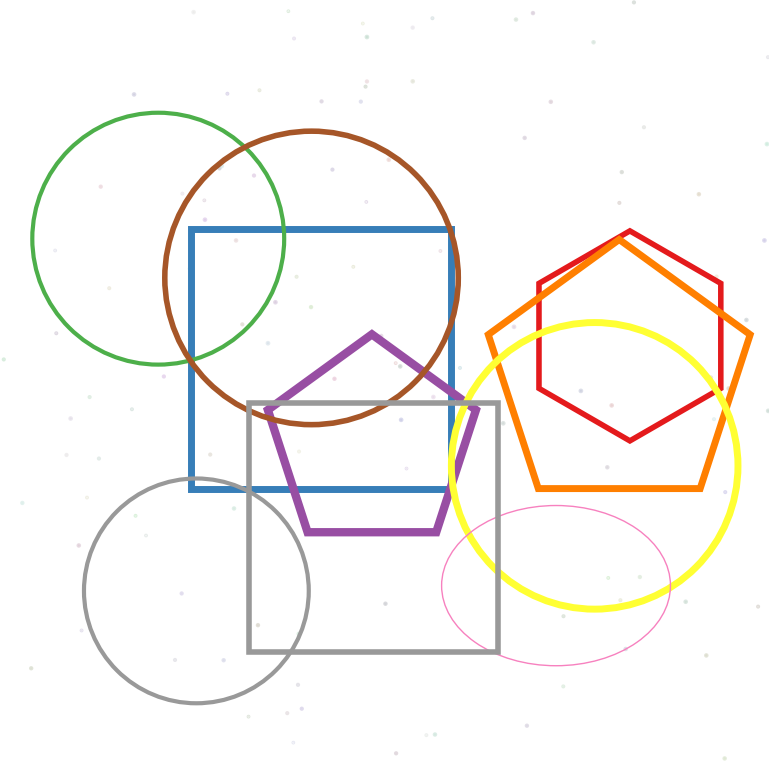[{"shape": "hexagon", "thickness": 2, "radius": 0.68, "center": [0.818, 0.564]}, {"shape": "square", "thickness": 2.5, "radius": 0.84, "center": [0.417, 0.534]}, {"shape": "circle", "thickness": 1.5, "radius": 0.82, "center": [0.206, 0.69]}, {"shape": "pentagon", "thickness": 3, "radius": 0.71, "center": [0.483, 0.424]}, {"shape": "pentagon", "thickness": 2.5, "radius": 0.89, "center": [0.804, 0.51]}, {"shape": "circle", "thickness": 2.5, "radius": 0.93, "center": [0.772, 0.395]}, {"shape": "circle", "thickness": 2, "radius": 0.95, "center": [0.405, 0.639]}, {"shape": "oval", "thickness": 0.5, "radius": 0.74, "center": [0.722, 0.239]}, {"shape": "square", "thickness": 2, "radius": 0.81, "center": [0.485, 0.315]}, {"shape": "circle", "thickness": 1.5, "radius": 0.73, "center": [0.255, 0.233]}]